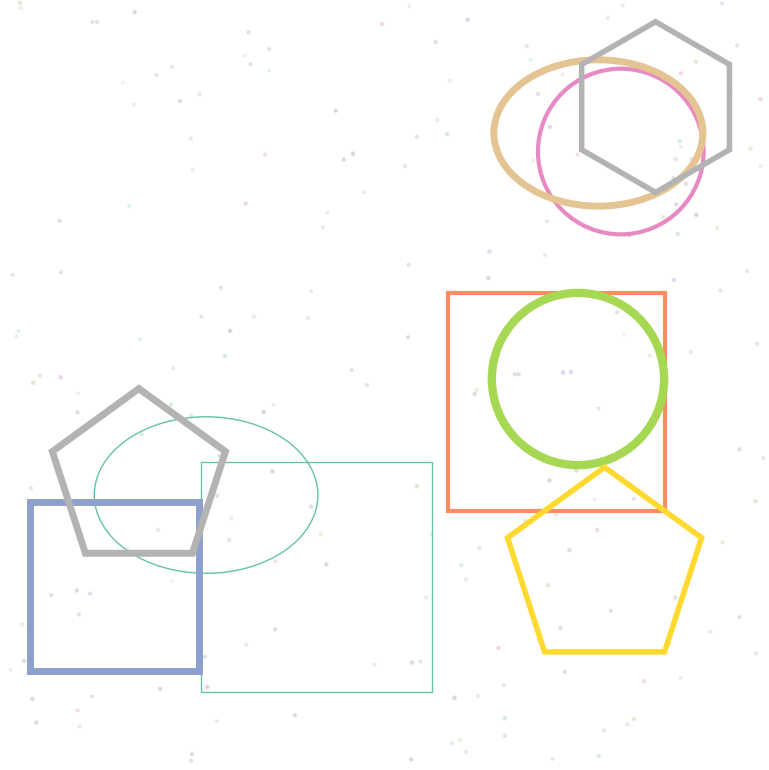[{"shape": "square", "thickness": 0.5, "radius": 0.75, "center": [0.411, 0.25]}, {"shape": "oval", "thickness": 0.5, "radius": 0.73, "center": [0.268, 0.357]}, {"shape": "square", "thickness": 1.5, "radius": 0.71, "center": [0.723, 0.478]}, {"shape": "square", "thickness": 2.5, "radius": 0.55, "center": [0.149, 0.239]}, {"shape": "circle", "thickness": 1.5, "radius": 0.54, "center": [0.806, 0.803]}, {"shape": "circle", "thickness": 3, "radius": 0.56, "center": [0.751, 0.508]}, {"shape": "pentagon", "thickness": 2, "radius": 0.66, "center": [0.785, 0.261]}, {"shape": "oval", "thickness": 2.5, "radius": 0.68, "center": [0.777, 0.827]}, {"shape": "pentagon", "thickness": 2.5, "radius": 0.59, "center": [0.18, 0.377]}, {"shape": "hexagon", "thickness": 2, "radius": 0.55, "center": [0.851, 0.861]}]